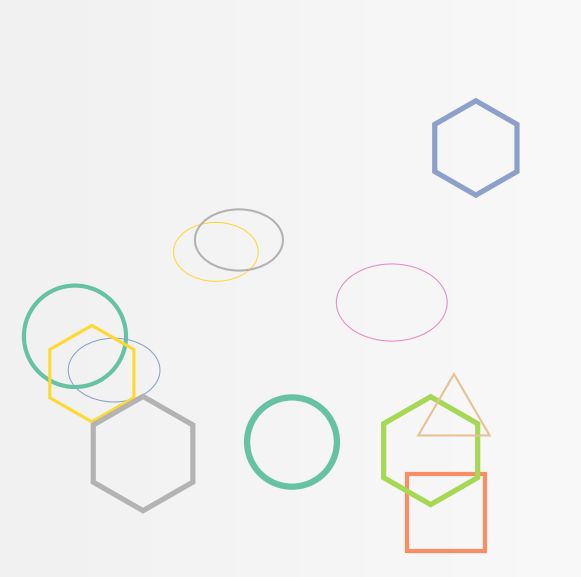[{"shape": "circle", "thickness": 2, "radius": 0.44, "center": [0.129, 0.417]}, {"shape": "circle", "thickness": 3, "radius": 0.39, "center": [0.502, 0.234]}, {"shape": "square", "thickness": 2, "radius": 0.34, "center": [0.768, 0.112]}, {"shape": "oval", "thickness": 0.5, "radius": 0.39, "center": [0.196, 0.358]}, {"shape": "hexagon", "thickness": 2.5, "radius": 0.41, "center": [0.819, 0.743]}, {"shape": "oval", "thickness": 0.5, "radius": 0.48, "center": [0.674, 0.475]}, {"shape": "hexagon", "thickness": 2.5, "radius": 0.47, "center": [0.741, 0.219]}, {"shape": "oval", "thickness": 0.5, "radius": 0.36, "center": [0.371, 0.563]}, {"shape": "hexagon", "thickness": 1.5, "radius": 0.42, "center": [0.158, 0.352]}, {"shape": "triangle", "thickness": 1, "radius": 0.35, "center": [0.781, 0.281]}, {"shape": "oval", "thickness": 1, "radius": 0.38, "center": [0.411, 0.584]}, {"shape": "hexagon", "thickness": 2.5, "radius": 0.49, "center": [0.246, 0.214]}]